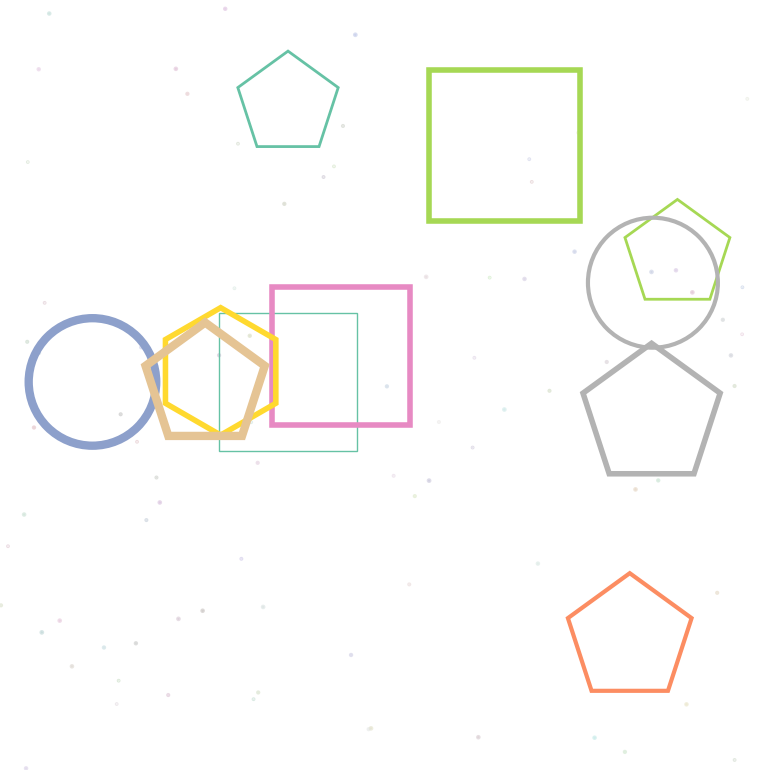[{"shape": "square", "thickness": 0.5, "radius": 0.45, "center": [0.374, 0.504]}, {"shape": "pentagon", "thickness": 1, "radius": 0.34, "center": [0.374, 0.865]}, {"shape": "pentagon", "thickness": 1.5, "radius": 0.42, "center": [0.818, 0.171]}, {"shape": "circle", "thickness": 3, "radius": 0.41, "center": [0.12, 0.504]}, {"shape": "square", "thickness": 2, "radius": 0.45, "center": [0.442, 0.538]}, {"shape": "square", "thickness": 2, "radius": 0.49, "center": [0.656, 0.811]}, {"shape": "pentagon", "thickness": 1, "radius": 0.36, "center": [0.88, 0.669]}, {"shape": "hexagon", "thickness": 2, "radius": 0.41, "center": [0.287, 0.518]}, {"shape": "pentagon", "thickness": 3, "radius": 0.41, "center": [0.266, 0.5]}, {"shape": "pentagon", "thickness": 2, "radius": 0.47, "center": [0.846, 0.46]}, {"shape": "circle", "thickness": 1.5, "radius": 0.42, "center": [0.848, 0.633]}]